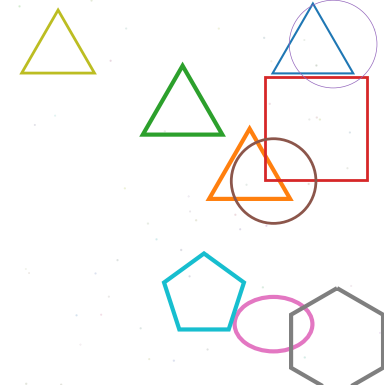[{"shape": "triangle", "thickness": 1.5, "radius": 0.61, "center": [0.813, 0.87]}, {"shape": "triangle", "thickness": 3, "radius": 0.61, "center": [0.648, 0.544]}, {"shape": "triangle", "thickness": 3, "radius": 0.6, "center": [0.474, 0.71]}, {"shape": "square", "thickness": 2, "radius": 0.67, "center": [0.821, 0.666]}, {"shape": "circle", "thickness": 0.5, "radius": 0.57, "center": [0.865, 0.885]}, {"shape": "circle", "thickness": 2, "radius": 0.55, "center": [0.711, 0.53]}, {"shape": "oval", "thickness": 3, "radius": 0.51, "center": [0.71, 0.158]}, {"shape": "hexagon", "thickness": 3, "radius": 0.69, "center": [0.875, 0.114]}, {"shape": "triangle", "thickness": 2, "radius": 0.55, "center": [0.151, 0.865]}, {"shape": "pentagon", "thickness": 3, "radius": 0.55, "center": [0.53, 0.232]}]